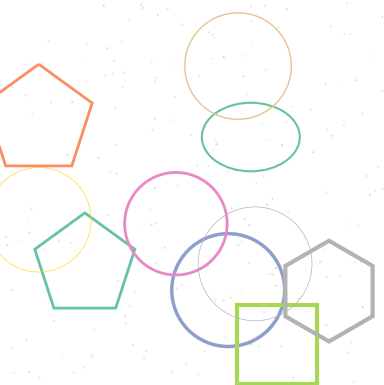[{"shape": "pentagon", "thickness": 2, "radius": 0.68, "center": [0.22, 0.31]}, {"shape": "oval", "thickness": 1.5, "radius": 0.64, "center": [0.651, 0.644]}, {"shape": "pentagon", "thickness": 2, "radius": 0.73, "center": [0.101, 0.687]}, {"shape": "circle", "thickness": 2.5, "radius": 0.73, "center": [0.593, 0.247]}, {"shape": "circle", "thickness": 2, "radius": 0.67, "center": [0.457, 0.419]}, {"shape": "square", "thickness": 3, "radius": 0.52, "center": [0.72, 0.106]}, {"shape": "circle", "thickness": 0.5, "radius": 0.68, "center": [0.101, 0.429]}, {"shape": "circle", "thickness": 1, "radius": 0.69, "center": [0.618, 0.828]}, {"shape": "circle", "thickness": 0.5, "radius": 0.74, "center": [0.663, 0.315]}, {"shape": "hexagon", "thickness": 3, "radius": 0.65, "center": [0.855, 0.244]}]